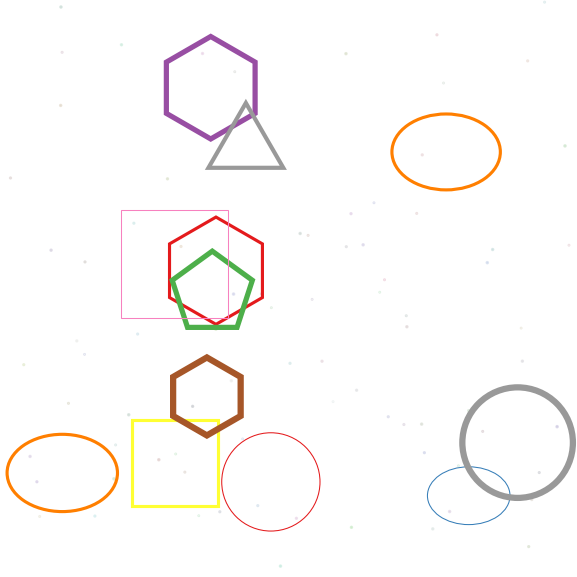[{"shape": "hexagon", "thickness": 1.5, "radius": 0.46, "center": [0.374, 0.53]}, {"shape": "circle", "thickness": 0.5, "radius": 0.43, "center": [0.469, 0.165]}, {"shape": "oval", "thickness": 0.5, "radius": 0.36, "center": [0.812, 0.141]}, {"shape": "pentagon", "thickness": 2.5, "radius": 0.36, "center": [0.368, 0.491]}, {"shape": "hexagon", "thickness": 2.5, "radius": 0.44, "center": [0.365, 0.847]}, {"shape": "oval", "thickness": 1.5, "radius": 0.48, "center": [0.108, 0.18]}, {"shape": "oval", "thickness": 1.5, "radius": 0.47, "center": [0.773, 0.736]}, {"shape": "square", "thickness": 1.5, "radius": 0.37, "center": [0.303, 0.197]}, {"shape": "hexagon", "thickness": 3, "radius": 0.34, "center": [0.358, 0.313]}, {"shape": "square", "thickness": 0.5, "radius": 0.47, "center": [0.302, 0.542]}, {"shape": "triangle", "thickness": 2, "radius": 0.37, "center": [0.426, 0.746]}, {"shape": "circle", "thickness": 3, "radius": 0.48, "center": [0.896, 0.233]}]